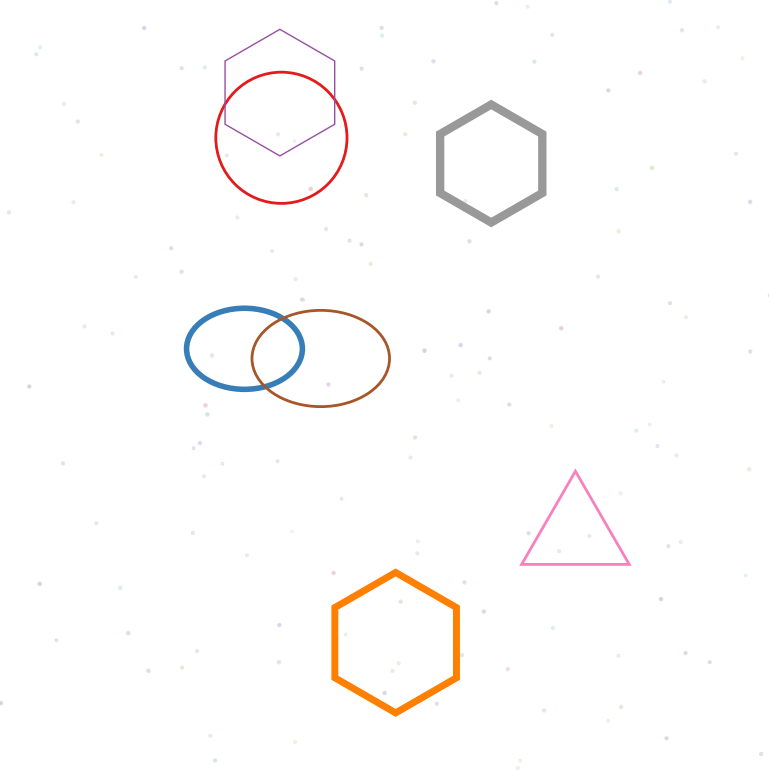[{"shape": "circle", "thickness": 1, "radius": 0.43, "center": [0.365, 0.821]}, {"shape": "oval", "thickness": 2, "radius": 0.38, "center": [0.318, 0.547]}, {"shape": "hexagon", "thickness": 0.5, "radius": 0.41, "center": [0.363, 0.88]}, {"shape": "hexagon", "thickness": 2.5, "radius": 0.46, "center": [0.514, 0.165]}, {"shape": "oval", "thickness": 1, "radius": 0.45, "center": [0.417, 0.534]}, {"shape": "triangle", "thickness": 1, "radius": 0.4, "center": [0.747, 0.307]}, {"shape": "hexagon", "thickness": 3, "radius": 0.38, "center": [0.638, 0.788]}]